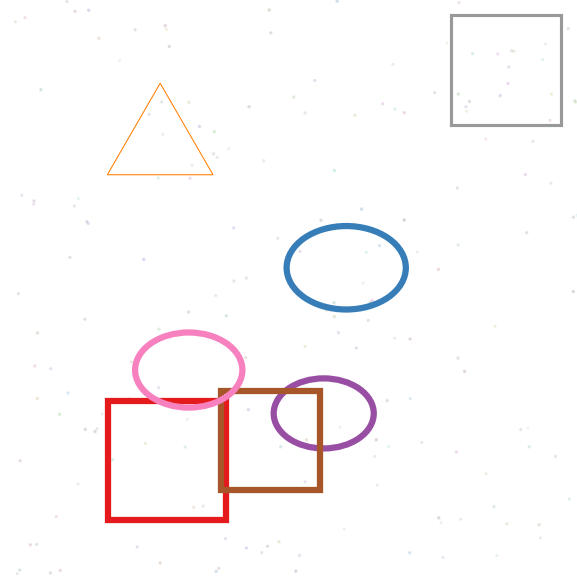[{"shape": "square", "thickness": 3, "radius": 0.51, "center": [0.289, 0.202]}, {"shape": "oval", "thickness": 3, "radius": 0.52, "center": [0.6, 0.535]}, {"shape": "oval", "thickness": 3, "radius": 0.43, "center": [0.561, 0.283]}, {"shape": "triangle", "thickness": 0.5, "radius": 0.53, "center": [0.277, 0.749]}, {"shape": "square", "thickness": 3, "radius": 0.43, "center": [0.469, 0.237]}, {"shape": "oval", "thickness": 3, "radius": 0.46, "center": [0.327, 0.358]}, {"shape": "square", "thickness": 1.5, "radius": 0.48, "center": [0.876, 0.878]}]